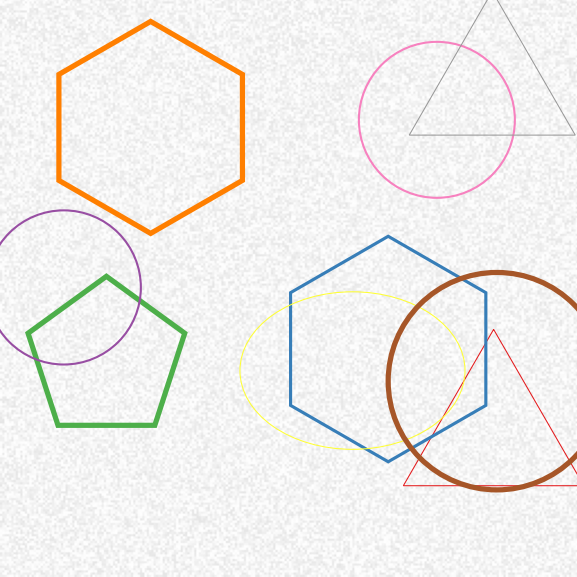[{"shape": "triangle", "thickness": 0.5, "radius": 0.9, "center": [0.855, 0.248]}, {"shape": "hexagon", "thickness": 1.5, "radius": 0.98, "center": [0.672, 0.395]}, {"shape": "pentagon", "thickness": 2.5, "radius": 0.71, "center": [0.184, 0.378]}, {"shape": "circle", "thickness": 1, "radius": 0.67, "center": [0.11, 0.501]}, {"shape": "hexagon", "thickness": 2.5, "radius": 0.92, "center": [0.261, 0.778]}, {"shape": "oval", "thickness": 0.5, "radius": 0.97, "center": [0.61, 0.357]}, {"shape": "circle", "thickness": 2.5, "radius": 0.94, "center": [0.86, 0.339]}, {"shape": "circle", "thickness": 1, "radius": 0.68, "center": [0.756, 0.792]}, {"shape": "triangle", "thickness": 0.5, "radius": 0.83, "center": [0.852, 0.848]}]